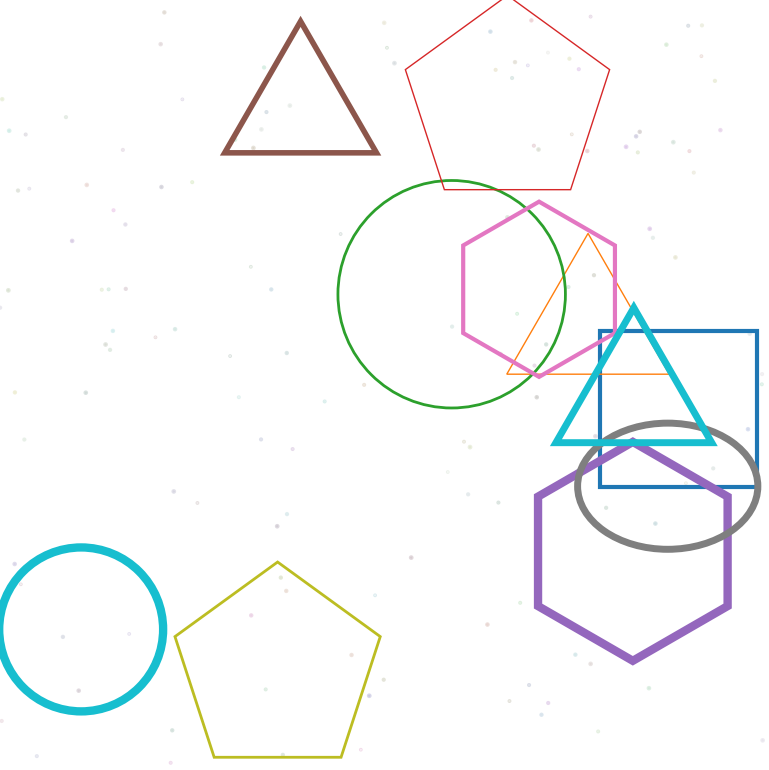[{"shape": "square", "thickness": 1.5, "radius": 0.51, "center": [0.881, 0.469]}, {"shape": "triangle", "thickness": 0.5, "radius": 0.61, "center": [0.764, 0.575]}, {"shape": "circle", "thickness": 1, "radius": 0.74, "center": [0.587, 0.618]}, {"shape": "pentagon", "thickness": 0.5, "radius": 0.7, "center": [0.659, 0.866]}, {"shape": "hexagon", "thickness": 3, "radius": 0.71, "center": [0.822, 0.284]}, {"shape": "triangle", "thickness": 2, "radius": 0.57, "center": [0.39, 0.858]}, {"shape": "hexagon", "thickness": 1.5, "radius": 0.57, "center": [0.7, 0.624]}, {"shape": "oval", "thickness": 2.5, "radius": 0.59, "center": [0.867, 0.369]}, {"shape": "pentagon", "thickness": 1, "radius": 0.7, "center": [0.361, 0.13]}, {"shape": "circle", "thickness": 3, "radius": 0.53, "center": [0.105, 0.183]}, {"shape": "triangle", "thickness": 2.5, "radius": 0.58, "center": [0.823, 0.484]}]